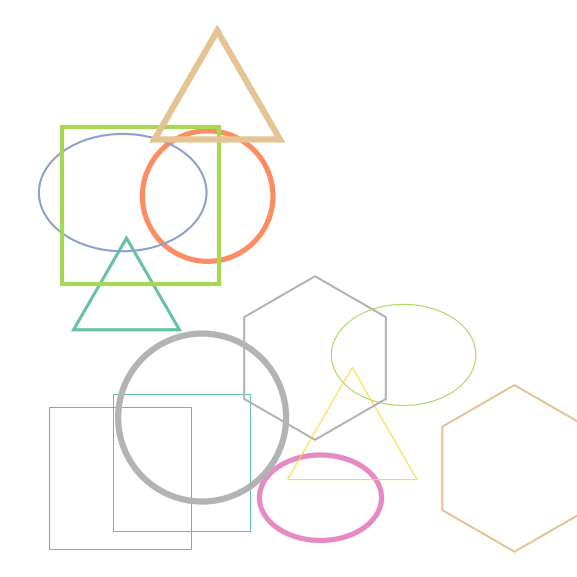[{"shape": "triangle", "thickness": 1.5, "radius": 0.53, "center": [0.219, 0.481]}, {"shape": "square", "thickness": 0.5, "radius": 0.59, "center": [0.314, 0.198]}, {"shape": "circle", "thickness": 2.5, "radius": 0.57, "center": [0.36, 0.66]}, {"shape": "square", "thickness": 0.5, "radius": 0.61, "center": [0.208, 0.171]}, {"shape": "oval", "thickness": 1, "radius": 0.73, "center": [0.212, 0.666]}, {"shape": "oval", "thickness": 2.5, "radius": 0.53, "center": [0.555, 0.137]}, {"shape": "square", "thickness": 2, "radius": 0.68, "center": [0.243, 0.643]}, {"shape": "oval", "thickness": 0.5, "radius": 0.63, "center": [0.699, 0.385]}, {"shape": "triangle", "thickness": 0.5, "radius": 0.65, "center": [0.61, 0.233]}, {"shape": "hexagon", "thickness": 1, "radius": 0.72, "center": [0.891, 0.188]}, {"shape": "triangle", "thickness": 3, "radius": 0.63, "center": [0.376, 0.82]}, {"shape": "circle", "thickness": 3, "radius": 0.73, "center": [0.35, 0.276]}, {"shape": "hexagon", "thickness": 1, "radius": 0.71, "center": [0.545, 0.379]}]